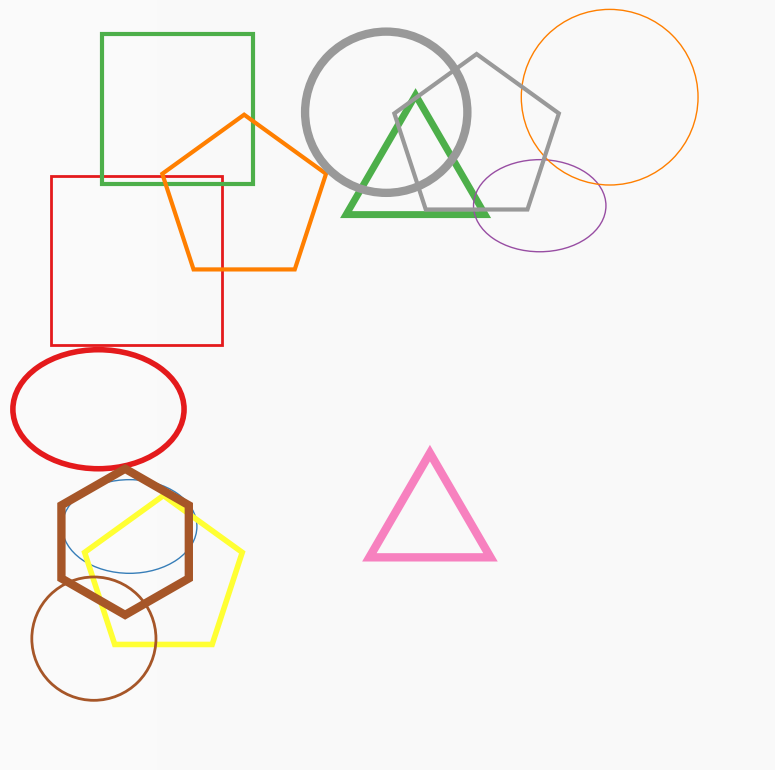[{"shape": "square", "thickness": 1, "radius": 0.55, "center": [0.176, 0.662]}, {"shape": "oval", "thickness": 2, "radius": 0.55, "center": [0.127, 0.469]}, {"shape": "oval", "thickness": 0.5, "radius": 0.43, "center": [0.167, 0.316]}, {"shape": "square", "thickness": 1.5, "radius": 0.49, "center": [0.229, 0.859]}, {"shape": "triangle", "thickness": 2.5, "radius": 0.52, "center": [0.536, 0.773]}, {"shape": "oval", "thickness": 0.5, "radius": 0.43, "center": [0.696, 0.733]}, {"shape": "circle", "thickness": 0.5, "radius": 0.57, "center": [0.787, 0.874]}, {"shape": "pentagon", "thickness": 1.5, "radius": 0.56, "center": [0.315, 0.74]}, {"shape": "pentagon", "thickness": 2, "radius": 0.53, "center": [0.211, 0.25]}, {"shape": "hexagon", "thickness": 3, "radius": 0.47, "center": [0.161, 0.296]}, {"shape": "circle", "thickness": 1, "radius": 0.4, "center": [0.121, 0.171]}, {"shape": "triangle", "thickness": 3, "radius": 0.45, "center": [0.555, 0.321]}, {"shape": "pentagon", "thickness": 1.5, "radius": 0.56, "center": [0.615, 0.818]}, {"shape": "circle", "thickness": 3, "radius": 0.52, "center": [0.498, 0.854]}]